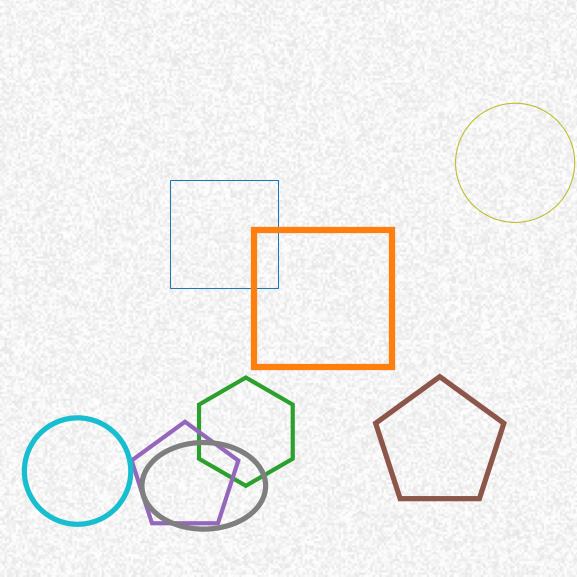[{"shape": "square", "thickness": 0.5, "radius": 0.47, "center": [0.389, 0.594]}, {"shape": "square", "thickness": 3, "radius": 0.6, "center": [0.56, 0.482]}, {"shape": "hexagon", "thickness": 2, "radius": 0.47, "center": [0.426, 0.252]}, {"shape": "pentagon", "thickness": 2, "radius": 0.49, "center": [0.32, 0.172]}, {"shape": "pentagon", "thickness": 2.5, "radius": 0.58, "center": [0.761, 0.23]}, {"shape": "oval", "thickness": 2.5, "radius": 0.54, "center": [0.353, 0.158]}, {"shape": "circle", "thickness": 0.5, "radius": 0.52, "center": [0.892, 0.717]}, {"shape": "circle", "thickness": 2.5, "radius": 0.46, "center": [0.134, 0.183]}]